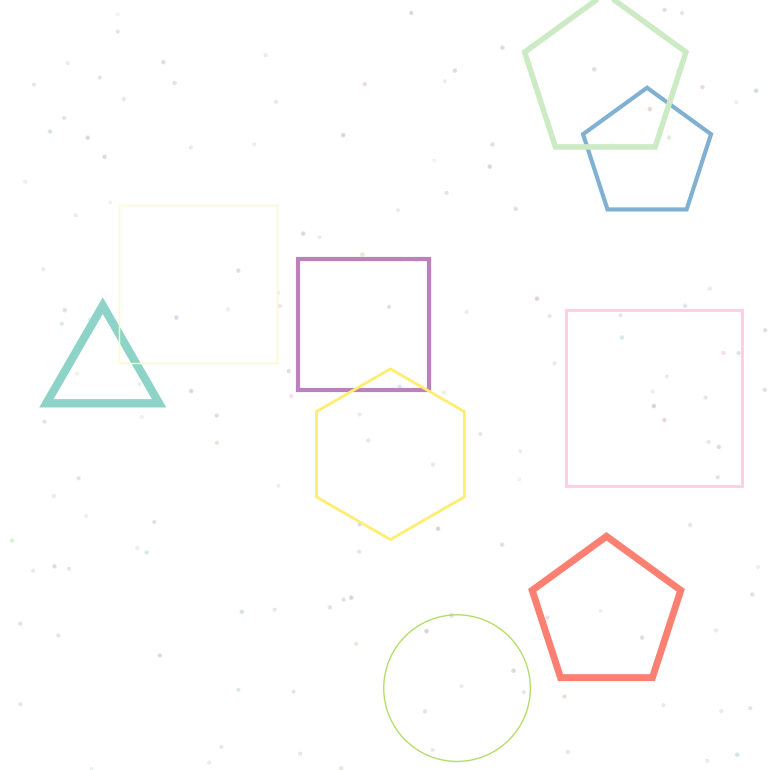[{"shape": "triangle", "thickness": 3, "radius": 0.42, "center": [0.133, 0.519]}, {"shape": "square", "thickness": 0.5, "radius": 0.51, "center": [0.258, 0.631]}, {"shape": "pentagon", "thickness": 2.5, "radius": 0.51, "center": [0.788, 0.202]}, {"shape": "pentagon", "thickness": 1.5, "radius": 0.44, "center": [0.84, 0.799]}, {"shape": "circle", "thickness": 0.5, "radius": 0.48, "center": [0.594, 0.106]}, {"shape": "square", "thickness": 1, "radius": 0.57, "center": [0.85, 0.483]}, {"shape": "square", "thickness": 1.5, "radius": 0.43, "center": [0.472, 0.578]}, {"shape": "pentagon", "thickness": 2, "radius": 0.55, "center": [0.786, 0.898]}, {"shape": "hexagon", "thickness": 1, "radius": 0.55, "center": [0.507, 0.41]}]